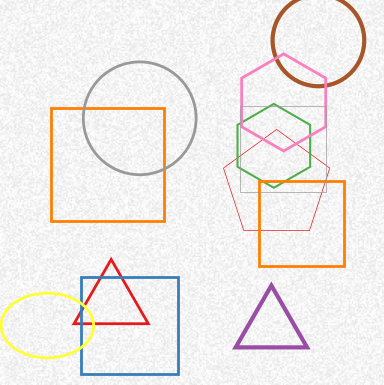[{"shape": "triangle", "thickness": 2, "radius": 0.56, "center": [0.289, 0.215]}, {"shape": "pentagon", "thickness": 0.5, "radius": 0.73, "center": [0.719, 0.519]}, {"shape": "square", "thickness": 2, "radius": 0.63, "center": [0.337, 0.154]}, {"shape": "hexagon", "thickness": 1.5, "radius": 0.54, "center": [0.711, 0.621]}, {"shape": "triangle", "thickness": 3, "radius": 0.54, "center": [0.705, 0.151]}, {"shape": "square", "thickness": 2, "radius": 0.55, "center": [0.782, 0.419]}, {"shape": "square", "thickness": 2, "radius": 0.74, "center": [0.279, 0.573]}, {"shape": "oval", "thickness": 2, "radius": 0.6, "center": [0.123, 0.155]}, {"shape": "circle", "thickness": 3, "radius": 0.6, "center": [0.827, 0.895]}, {"shape": "hexagon", "thickness": 2, "radius": 0.63, "center": [0.737, 0.734]}, {"shape": "circle", "thickness": 2, "radius": 0.73, "center": [0.363, 0.693]}, {"shape": "square", "thickness": 0.5, "radius": 0.56, "center": [0.735, 0.614]}]